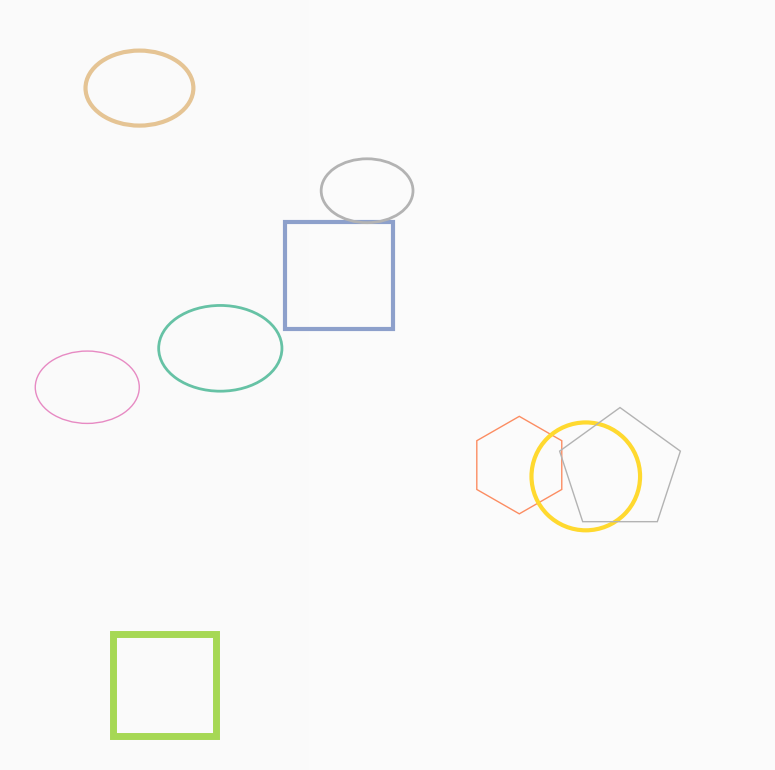[{"shape": "oval", "thickness": 1, "radius": 0.4, "center": [0.284, 0.548]}, {"shape": "hexagon", "thickness": 0.5, "radius": 0.32, "center": [0.67, 0.396]}, {"shape": "square", "thickness": 1.5, "radius": 0.35, "center": [0.438, 0.642]}, {"shape": "oval", "thickness": 0.5, "radius": 0.34, "center": [0.113, 0.497]}, {"shape": "square", "thickness": 2.5, "radius": 0.33, "center": [0.212, 0.11]}, {"shape": "circle", "thickness": 1.5, "radius": 0.35, "center": [0.756, 0.381]}, {"shape": "oval", "thickness": 1.5, "radius": 0.35, "center": [0.18, 0.886]}, {"shape": "oval", "thickness": 1, "radius": 0.3, "center": [0.474, 0.752]}, {"shape": "pentagon", "thickness": 0.5, "radius": 0.41, "center": [0.8, 0.389]}]